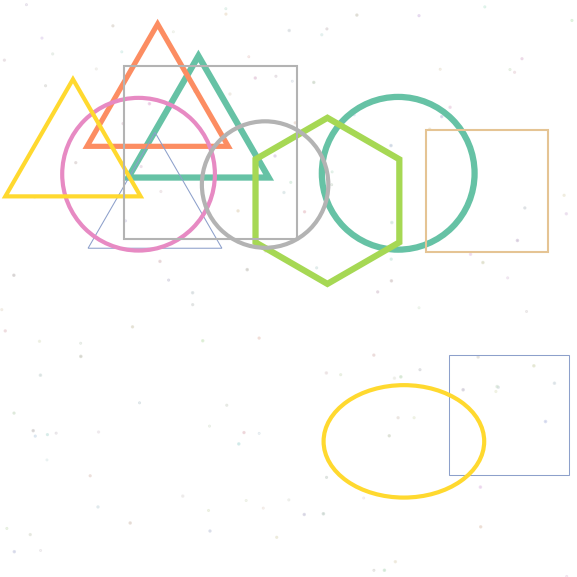[{"shape": "triangle", "thickness": 3, "radius": 0.7, "center": [0.344, 0.762]}, {"shape": "circle", "thickness": 3, "radius": 0.66, "center": [0.69, 0.699]}, {"shape": "triangle", "thickness": 2.5, "radius": 0.71, "center": [0.273, 0.816]}, {"shape": "triangle", "thickness": 0.5, "radius": 0.67, "center": [0.268, 0.636]}, {"shape": "square", "thickness": 0.5, "radius": 0.52, "center": [0.881, 0.281]}, {"shape": "circle", "thickness": 2, "radius": 0.66, "center": [0.24, 0.697]}, {"shape": "hexagon", "thickness": 3, "radius": 0.72, "center": [0.567, 0.651]}, {"shape": "triangle", "thickness": 2, "radius": 0.68, "center": [0.126, 0.727]}, {"shape": "oval", "thickness": 2, "radius": 0.7, "center": [0.699, 0.235]}, {"shape": "square", "thickness": 1, "radius": 0.53, "center": [0.844, 0.668]}, {"shape": "square", "thickness": 1, "radius": 0.75, "center": [0.365, 0.735]}, {"shape": "circle", "thickness": 2, "radius": 0.55, "center": [0.459, 0.68]}]